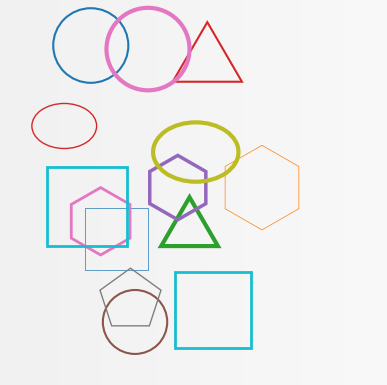[{"shape": "square", "thickness": 0.5, "radius": 0.4, "center": [0.301, 0.379]}, {"shape": "circle", "thickness": 1.5, "radius": 0.48, "center": [0.234, 0.882]}, {"shape": "hexagon", "thickness": 0.5, "radius": 0.55, "center": [0.676, 0.513]}, {"shape": "triangle", "thickness": 3, "radius": 0.42, "center": [0.489, 0.403]}, {"shape": "oval", "thickness": 1, "radius": 0.42, "center": [0.166, 0.673]}, {"shape": "triangle", "thickness": 1.5, "radius": 0.52, "center": [0.535, 0.839]}, {"shape": "hexagon", "thickness": 2.5, "radius": 0.42, "center": [0.459, 0.513]}, {"shape": "circle", "thickness": 1.5, "radius": 0.42, "center": [0.348, 0.164]}, {"shape": "hexagon", "thickness": 2, "radius": 0.44, "center": [0.26, 0.425]}, {"shape": "circle", "thickness": 3, "radius": 0.54, "center": [0.382, 0.873]}, {"shape": "pentagon", "thickness": 1, "radius": 0.41, "center": [0.337, 0.221]}, {"shape": "oval", "thickness": 3, "radius": 0.55, "center": [0.505, 0.605]}, {"shape": "square", "thickness": 2, "radius": 0.49, "center": [0.549, 0.195]}, {"shape": "square", "thickness": 2, "radius": 0.52, "center": [0.225, 0.464]}]